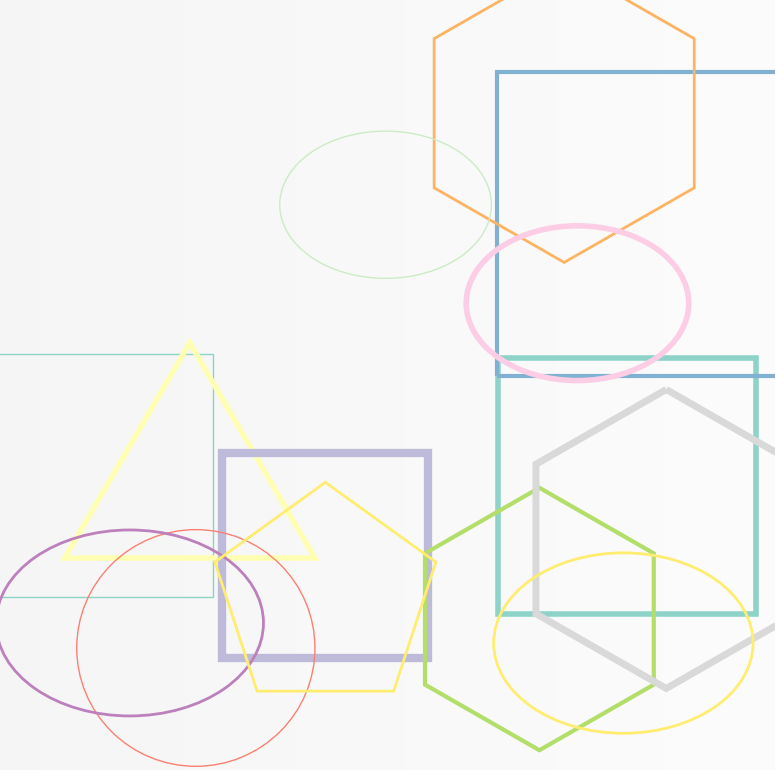[{"shape": "square", "thickness": 2, "radius": 0.83, "center": [0.809, 0.369]}, {"shape": "square", "thickness": 0.5, "radius": 0.79, "center": [0.116, 0.383]}, {"shape": "triangle", "thickness": 2, "radius": 0.93, "center": [0.245, 0.369]}, {"shape": "square", "thickness": 3, "radius": 0.67, "center": [0.42, 0.278]}, {"shape": "circle", "thickness": 0.5, "radius": 0.77, "center": [0.253, 0.158]}, {"shape": "square", "thickness": 1.5, "radius": 0.99, "center": [0.838, 0.709]}, {"shape": "hexagon", "thickness": 1, "radius": 0.97, "center": [0.728, 0.853]}, {"shape": "hexagon", "thickness": 1.5, "radius": 0.85, "center": [0.696, 0.196]}, {"shape": "oval", "thickness": 2, "radius": 0.72, "center": [0.745, 0.606]}, {"shape": "hexagon", "thickness": 2.5, "radius": 0.97, "center": [0.86, 0.3]}, {"shape": "oval", "thickness": 1, "radius": 0.86, "center": [0.167, 0.191]}, {"shape": "oval", "thickness": 0.5, "radius": 0.68, "center": [0.498, 0.734]}, {"shape": "oval", "thickness": 1, "radius": 0.84, "center": [0.804, 0.165]}, {"shape": "pentagon", "thickness": 1, "radius": 0.75, "center": [0.42, 0.224]}]